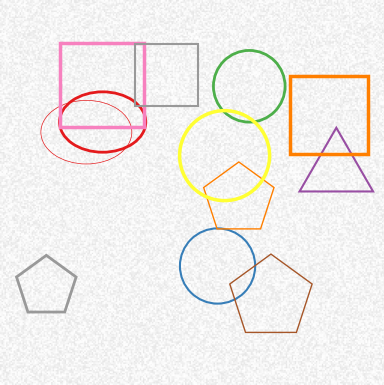[{"shape": "oval", "thickness": 2, "radius": 0.56, "center": [0.267, 0.683]}, {"shape": "oval", "thickness": 0.5, "radius": 0.59, "center": [0.224, 0.657]}, {"shape": "circle", "thickness": 1.5, "radius": 0.49, "center": [0.565, 0.309]}, {"shape": "circle", "thickness": 2, "radius": 0.47, "center": [0.647, 0.776]}, {"shape": "triangle", "thickness": 1.5, "radius": 0.55, "center": [0.874, 0.558]}, {"shape": "square", "thickness": 2.5, "radius": 0.51, "center": [0.855, 0.701]}, {"shape": "pentagon", "thickness": 1, "radius": 0.48, "center": [0.62, 0.483]}, {"shape": "circle", "thickness": 2.5, "radius": 0.58, "center": [0.583, 0.596]}, {"shape": "pentagon", "thickness": 1, "radius": 0.56, "center": [0.704, 0.228]}, {"shape": "square", "thickness": 2.5, "radius": 0.55, "center": [0.265, 0.779]}, {"shape": "pentagon", "thickness": 2, "radius": 0.41, "center": [0.12, 0.255]}, {"shape": "square", "thickness": 1.5, "radius": 0.41, "center": [0.433, 0.806]}]